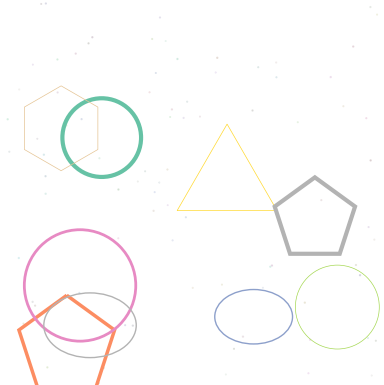[{"shape": "circle", "thickness": 3, "radius": 0.51, "center": [0.264, 0.643]}, {"shape": "pentagon", "thickness": 2.5, "radius": 0.65, "center": [0.173, 0.102]}, {"shape": "oval", "thickness": 1, "radius": 0.51, "center": [0.659, 0.177]}, {"shape": "circle", "thickness": 2, "radius": 0.72, "center": [0.208, 0.259]}, {"shape": "circle", "thickness": 0.5, "radius": 0.54, "center": [0.876, 0.202]}, {"shape": "triangle", "thickness": 0.5, "radius": 0.75, "center": [0.59, 0.528]}, {"shape": "hexagon", "thickness": 0.5, "radius": 0.55, "center": [0.159, 0.667]}, {"shape": "pentagon", "thickness": 3, "radius": 0.55, "center": [0.818, 0.43]}, {"shape": "oval", "thickness": 1, "radius": 0.6, "center": [0.234, 0.155]}]